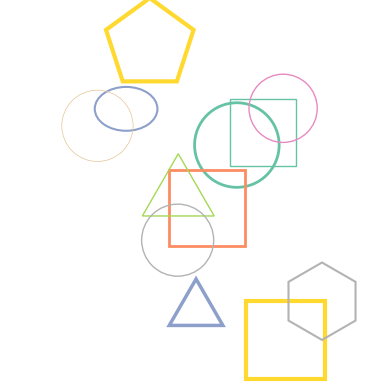[{"shape": "square", "thickness": 1, "radius": 0.43, "center": [0.682, 0.656]}, {"shape": "circle", "thickness": 2, "radius": 0.55, "center": [0.615, 0.623]}, {"shape": "square", "thickness": 2, "radius": 0.49, "center": [0.539, 0.459]}, {"shape": "triangle", "thickness": 2.5, "radius": 0.4, "center": [0.509, 0.195]}, {"shape": "oval", "thickness": 1.5, "radius": 0.41, "center": [0.328, 0.717]}, {"shape": "circle", "thickness": 1, "radius": 0.44, "center": [0.735, 0.719]}, {"shape": "triangle", "thickness": 1, "radius": 0.54, "center": [0.463, 0.493]}, {"shape": "pentagon", "thickness": 3, "radius": 0.6, "center": [0.389, 0.885]}, {"shape": "square", "thickness": 3, "radius": 0.51, "center": [0.742, 0.117]}, {"shape": "circle", "thickness": 0.5, "radius": 0.46, "center": [0.253, 0.673]}, {"shape": "circle", "thickness": 1, "radius": 0.47, "center": [0.461, 0.376]}, {"shape": "hexagon", "thickness": 1.5, "radius": 0.5, "center": [0.836, 0.218]}]